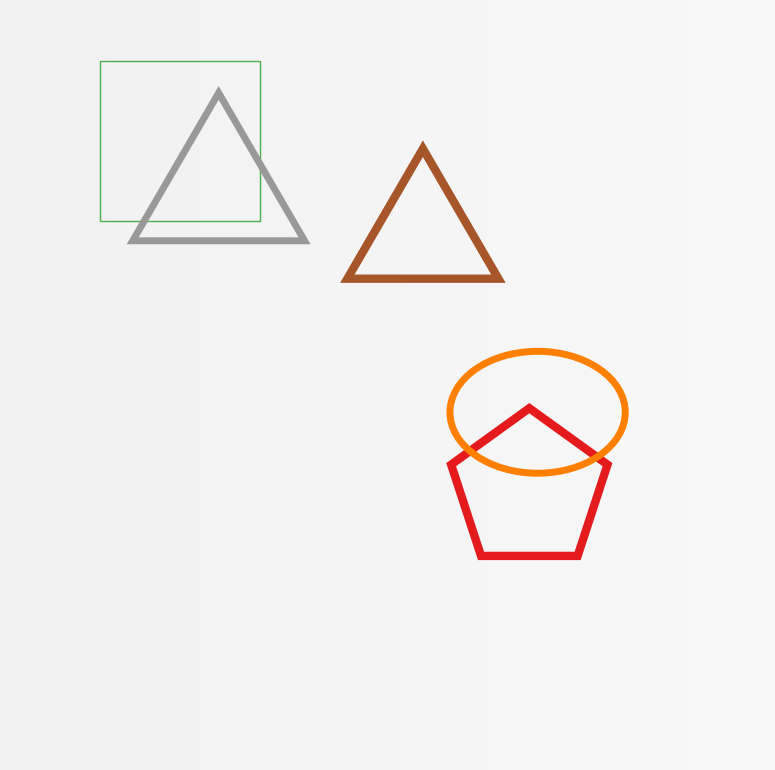[{"shape": "pentagon", "thickness": 3, "radius": 0.53, "center": [0.683, 0.364]}, {"shape": "square", "thickness": 0.5, "radius": 0.52, "center": [0.232, 0.817]}, {"shape": "oval", "thickness": 2.5, "radius": 0.57, "center": [0.694, 0.465]}, {"shape": "triangle", "thickness": 3, "radius": 0.56, "center": [0.546, 0.694]}, {"shape": "triangle", "thickness": 2.5, "radius": 0.64, "center": [0.282, 0.751]}]